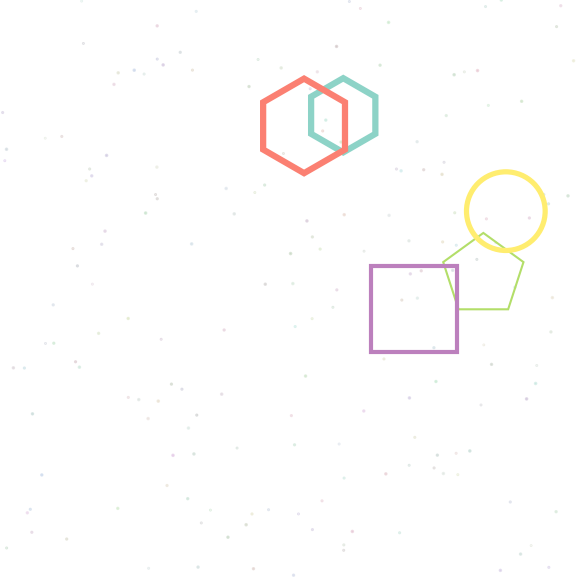[{"shape": "hexagon", "thickness": 3, "radius": 0.32, "center": [0.594, 0.8]}, {"shape": "hexagon", "thickness": 3, "radius": 0.41, "center": [0.527, 0.781]}, {"shape": "pentagon", "thickness": 1, "radius": 0.37, "center": [0.837, 0.523]}, {"shape": "square", "thickness": 2, "radius": 0.37, "center": [0.717, 0.464]}, {"shape": "circle", "thickness": 2.5, "radius": 0.34, "center": [0.876, 0.634]}]